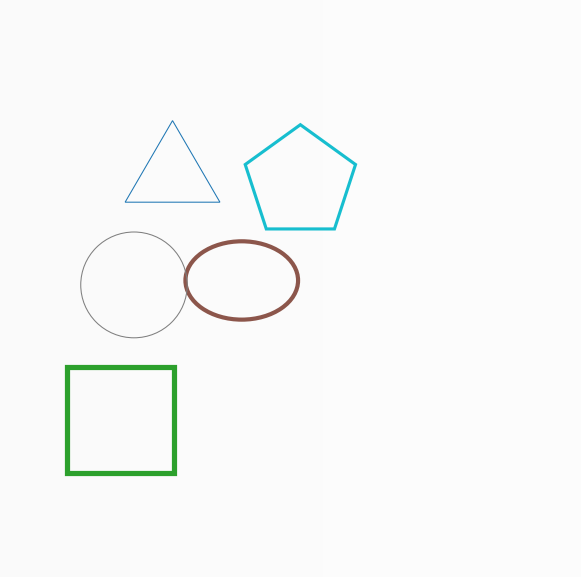[{"shape": "triangle", "thickness": 0.5, "radius": 0.47, "center": [0.297, 0.696]}, {"shape": "square", "thickness": 2.5, "radius": 0.46, "center": [0.208, 0.272]}, {"shape": "oval", "thickness": 2, "radius": 0.48, "center": [0.416, 0.513]}, {"shape": "circle", "thickness": 0.5, "radius": 0.46, "center": [0.231, 0.506]}, {"shape": "pentagon", "thickness": 1.5, "radius": 0.5, "center": [0.517, 0.683]}]